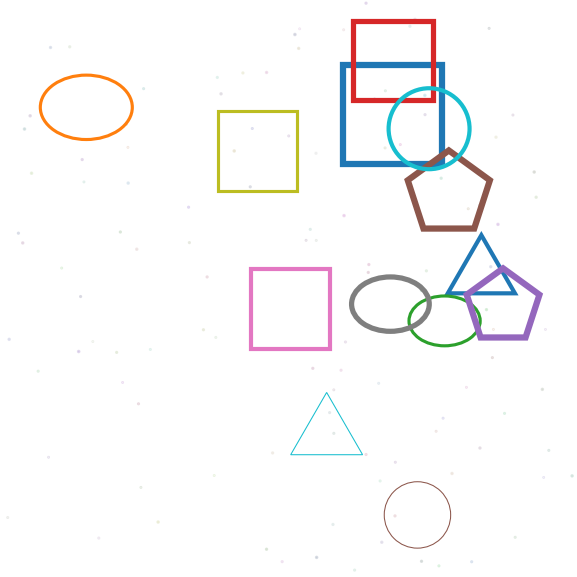[{"shape": "triangle", "thickness": 2, "radius": 0.34, "center": [0.834, 0.525]}, {"shape": "square", "thickness": 3, "radius": 0.43, "center": [0.68, 0.801]}, {"shape": "oval", "thickness": 1.5, "radius": 0.4, "center": [0.149, 0.813]}, {"shape": "oval", "thickness": 1.5, "radius": 0.31, "center": [0.77, 0.443]}, {"shape": "square", "thickness": 2.5, "radius": 0.34, "center": [0.68, 0.894]}, {"shape": "pentagon", "thickness": 3, "radius": 0.33, "center": [0.871, 0.468]}, {"shape": "pentagon", "thickness": 3, "radius": 0.37, "center": [0.777, 0.664]}, {"shape": "circle", "thickness": 0.5, "radius": 0.29, "center": [0.723, 0.107]}, {"shape": "square", "thickness": 2, "radius": 0.34, "center": [0.503, 0.464]}, {"shape": "oval", "thickness": 2.5, "radius": 0.34, "center": [0.676, 0.473]}, {"shape": "square", "thickness": 1.5, "radius": 0.34, "center": [0.446, 0.738]}, {"shape": "triangle", "thickness": 0.5, "radius": 0.36, "center": [0.566, 0.248]}, {"shape": "circle", "thickness": 2, "radius": 0.35, "center": [0.743, 0.776]}]